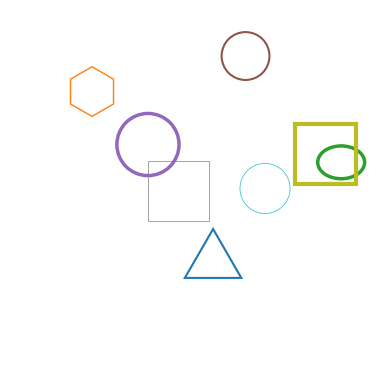[{"shape": "triangle", "thickness": 1.5, "radius": 0.42, "center": [0.553, 0.32]}, {"shape": "hexagon", "thickness": 1, "radius": 0.32, "center": [0.239, 0.762]}, {"shape": "oval", "thickness": 2.5, "radius": 0.3, "center": [0.886, 0.578]}, {"shape": "circle", "thickness": 2.5, "radius": 0.4, "center": [0.384, 0.625]}, {"shape": "circle", "thickness": 1.5, "radius": 0.31, "center": [0.638, 0.854]}, {"shape": "square", "thickness": 0.5, "radius": 0.39, "center": [0.463, 0.504]}, {"shape": "square", "thickness": 3, "radius": 0.39, "center": [0.845, 0.599]}, {"shape": "circle", "thickness": 0.5, "radius": 0.33, "center": [0.688, 0.511]}]